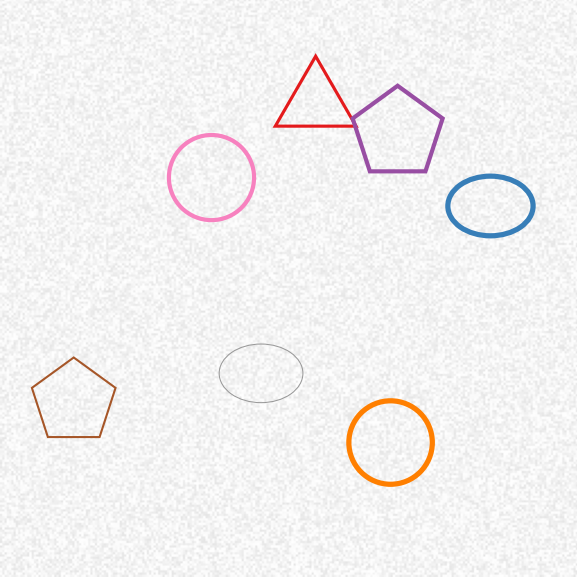[{"shape": "triangle", "thickness": 1.5, "radius": 0.4, "center": [0.547, 0.821]}, {"shape": "oval", "thickness": 2.5, "radius": 0.37, "center": [0.849, 0.642]}, {"shape": "pentagon", "thickness": 2, "radius": 0.41, "center": [0.689, 0.769]}, {"shape": "circle", "thickness": 2.5, "radius": 0.36, "center": [0.676, 0.233]}, {"shape": "pentagon", "thickness": 1, "radius": 0.38, "center": [0.128, 0.304]}, {"shape": "circle", "thickness": 2, "radius": 0.37, "center": [0.366, 0.692]}, {"shape": "oval", "thickness": 0.5, "radius": 0.36, "center": [0.452, 0.353]}]